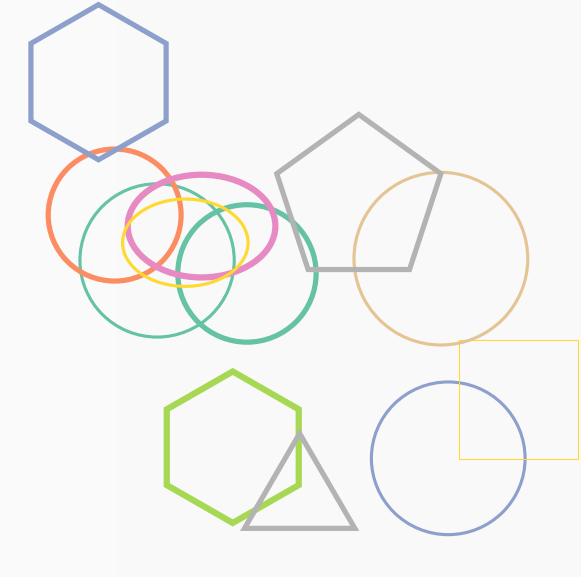[{"shape": "circle", "thickness": 1.5, "radius": 0.66, "center": [0.27, 0.548]}, {"shape": "circle", "thickness": 2.5, "radius": 0.59, "center": [0.425, 0.526]}, {"shape": "circle", "thickness": 2.5, "radius": 0.57, "center": [0.197, 0.627]}, {"shape": "circle", "thickness": 1.5, "radius": 0.66, "center": [0.771, 0.206]}, {"shape": "hexagon", "thickness": 2.5, "radius": 0.67, "center": [0.17, 0.857]}, {"shape": "oval", "thickness": 3, "radius": 0.64, "center": [0.347, 0.608]}, {"shape": "hexagon", "thickness": 3, "radius": 0.66, "center": [0.4, 0.225]}, {"shape": "oval", "thickness": 1.5, "radius": 0.54, "center": [0.319, 0.579]}, {"shape": "square", "thickness": 0.5, "radius": 0.51, "center": [0.892, 0.307]}, {"shape": "circle", "thickness": 1.5, "radius": 0.75, "center": [0.758, 0.551]}, {"shape": "pentagon", "thickness": 2.5, "radius": 0.74, "center": [0.617, 0.653]}, {"shape": "triangle", "thickness": 2.5, "radius": 0.55, "center": [0.516, 0.139]}]